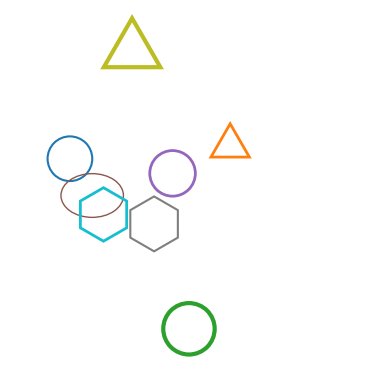[{"shape": "circle", "thickness": 1.5, "radius": 0.29, "center": [0.182, 0.588]}, {"shape": "triangle", "thickness": 2, "radius": 0.29, "center": [0.598, 0.621]}, {"shape": "circle", "thickness": 3, "radius": 0.33, "center": [0.491, 0.146]}, {"shape": "circle", "thickness": 2, "radius": 0.3, "center": [0.448, 0.55]}, {"shape": "oval", "thickness": 1, "radius": 0.41, "center": [0.239, 0.492]}, {"shape": "hexagon", "thickness": 1.5, "radius": 0.36, "center": [0.4, 0.418]}, {"shape": "triangle", "thickness": 3, "radius": 0.42, "center": [0.343, 0.868]}, {"shape": "hexagon", "thickness": 2, "radius": 0.35, "center": [0.269, 0.443]}]